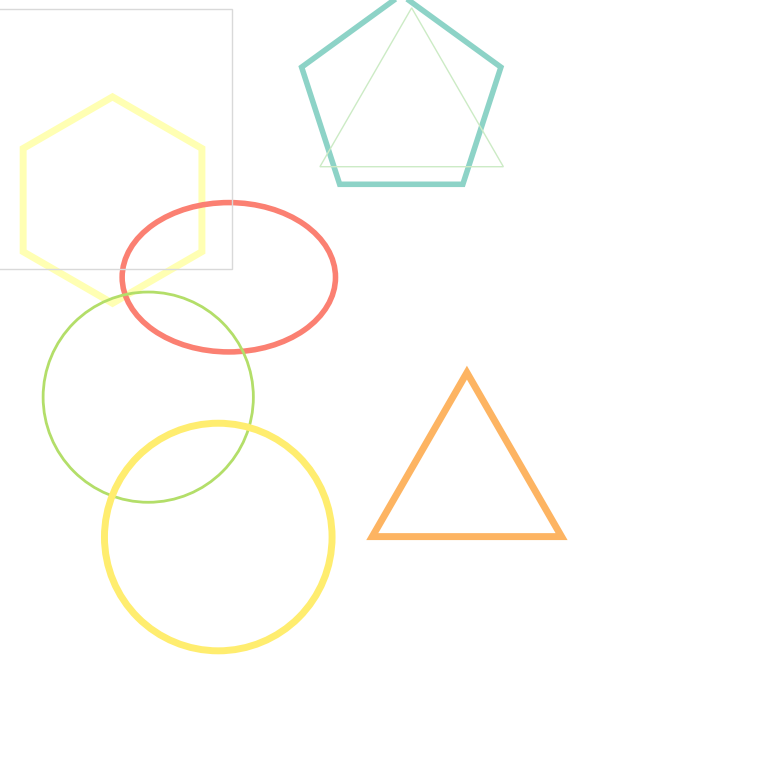[{"shape": "pentagon", "thickness": 2, "radius": 0.68, "center": [0.521, 0.871]}, {"shape": "hexagon", "thickness": 2.5, "radius": 0.67, "center": [0.146, 0.74]}, {"shape": "oval", "thickness": 2, "radius": 0.69, "center": [0.297, 0.64]}, {"shape": "triangle", "thickness": 2.5, "radius": 0.71, "center": [0.606, 0.374]}, {"shape": "circle", "thickness": 1, "radius": 0.68, "center": [0.193, 0.484]}, {"shape": "square", "thickness": 0.5, "radius": 0.85, "center": [0.132, 0.82]}, {"shape": "triangle", "thickness": 0.5, "radius": 0.69, "center": [0.535, 0.852]}, {"shape": "circle", "thickness": 2.5, "radius": 0.74, "center": [0.283, 0.303]}]